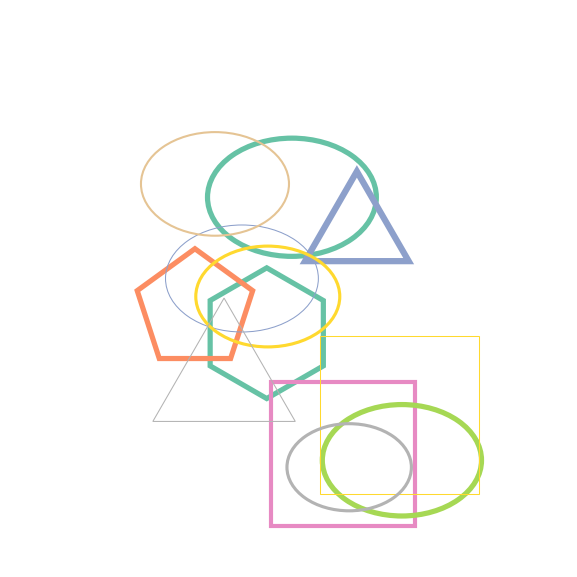[{"shape": "oval", "thickness": 2.5, "radius": 0.73, "center": [0.506, 0.658]}, {"shape": "hexagon", "thickness": 2.5, "radius": 0.57, "center": [0.462, 0.422]}, {"shape": "pentagon", "thickness": 2.5, "radius": 0.53, "center": [0.338, 0.463]}, {"shape": "triangle", "thickness": 3, "radius": 0.52, "center": [0.618, 0.599]}, {"shape": "oval", "thickness": 0.5, "radius": 0.66, "center": [0.419, 0.517]}, {"shape": "square", "thickness": 2, "radius": 0.62, "center": [0.594, 0.213]}, {"shape": "oval", "thickness": 2.5, "radius": 0.69, "center": [0.696, 0.202]}, {"shape": "oval", "thickness": 1.5, "radius": 0.62, "center": [0.464, 0.486]}, {"shape": "square", "thickness": 0.5, "radius": 0.69, "center": [0.692, 0.281]}, {"shape": "oval", "thickness": 1, "radius": 0.64, "center": [0.372, 0.681]}, {"shape": "triangle", "thickness": 0.5, "radius": 0.71, "center": [0.388, 0.341]}, {"shape": "oval", "thickness": 1.5, "radius": 0.54, "center": [0.605, 0.19]}]